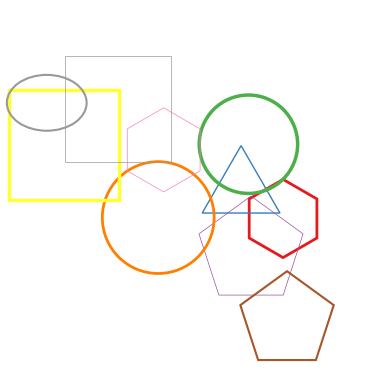[{"shape": "hexagon", "thickness": 2, "radius": 0.51, "center": [0.735, 0.432]}, {"shape": "triangle", "thickness": 1, "radius": 0.58, "center": [0.626, 0.505]}, {"shape": "circle", "thickness": 2.5, "radius": 0.64, "center": [0.645, 0.625]}, {"shape": "pentagon", "thickness": 0.5, "radius": 0.71, "center": [0.652, 0.349]}, {"shape": "circle", "thickness": 2, "radius": 0.73, "center": [0.411, 0.435]}, {"shape": "square", "thickness": 2.5, "radius": 0.71, "center": [0.166, 0.624]}, {"shape": "pentagon", "thickness": 1.5, "radius": 0.64, "center": [0.746, 0.168]}, {"shape": "hexagon", "thickness": 0.5, "radius": 0.55, "center": [0.425, 0.611]}, {"shape": "oval", "thickness": 1.5, "radius": 0.52, "center": [0.121, 0.733]}, {"shape": "square", "thickness": 0.5, "radius": 0.69, "center": [0.307, 0.717]}]